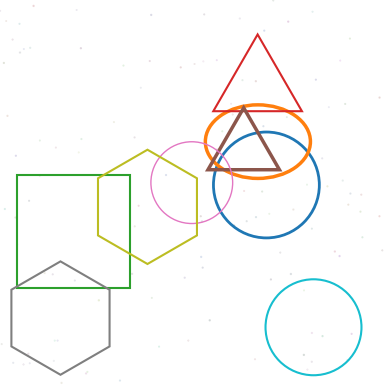[{"shape": "circle", "thickness": 2, "radius": 0.69, "center": [0.692, 0.52]}, {"shape": "oval", "thickness": 2.5, "radius": 0.68, "center": [0.67, 0.632]}, {"shape": "square", "thickness": 1.5, "radius": 0.73, "center": [0.192, 0.399]}, {"shape": "triangle", "thickness": 1.5, "radius": 0.66, "center": [0.669, 0.778]}, {"shape": "triangle", "thickness": 2.5, "radius": 0.54, "center": [0.633, 0.613]}, {"shape": "circle", "thickness": 1, "radius": 0.53, "center": [0.498, 0.526]}, {"shape": "hexagon", "thickness": 1.5, "radius": 0.74, "center": [0.157, 0.174]}, {"shape": "hexagon", "thickness": 1.5, "radius": 0.74, "center": [0.383, 0.463]}, {"shape": "circle", "thickness": 1.5, "radius": 0.62, "center": [0.814, 0.15]}]